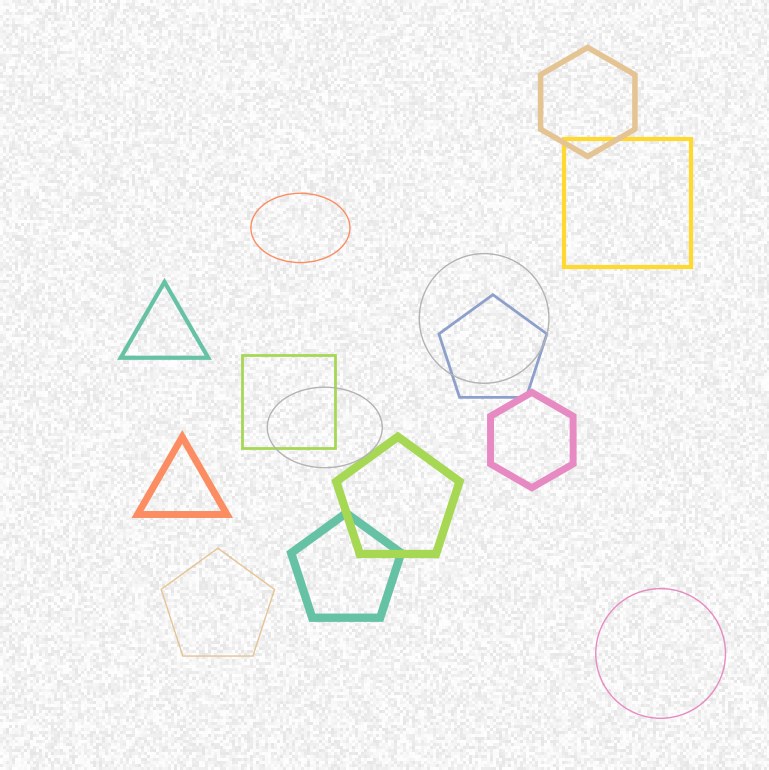[{"shape": "triangle", "thickness": 1.5, "radius": 0.33, "center": [0.214, 0.568]}, {"shape": "pentagon", "thickness": 3, "radius": 0.38, "center": [0.45, 0.259]}, {"shape": "triangle", "thickness": 2.5, "radius": 0.34, "center": [0.237, 0.365]}, {"shape": "oval", "thickness": 0.5, "radius": 0.32, "center": [0.39, 0.704]}, {"shape": "pentagon", "thickness": 1, "radius": 0.37, "center": [0.64, 0.544]}, {"shape": "circle", "thickness": 0.5, "radius": 0.42, "center": [0.858, 0.151]}, {"shape": "hexagon", "thickness": 2.5, "radius": 0.31, "center": [0.691, 0.429]}, {"shape": "pentagon", "thickness": 3, "radius": 0.42, "center": [0.517, 0.349]}, {"shape": "square", "thickness": 1, "radius": 0.3, "center": [0.374, 0.478]}, {"shape": "square", "thickness": 1.5, "radius": 0.41, "center": [0.815, 0.736]}, {"shape": "pentagon", "thickness": 0.5, "radius": 0.39, "center": [0.283, 0.211]}, {"shape": "hexagon", "thickness": 2, "radius": 0.35, "center": [0.763, 0.868]}, {"shape": "circle", "thickness": 0.5, "radius": 0.42, "center": [0.629, 0.586]}, {"shape": "oval", "thickness": 0.5, "radius": 0.37, "center": [0.422, 0.445]}]